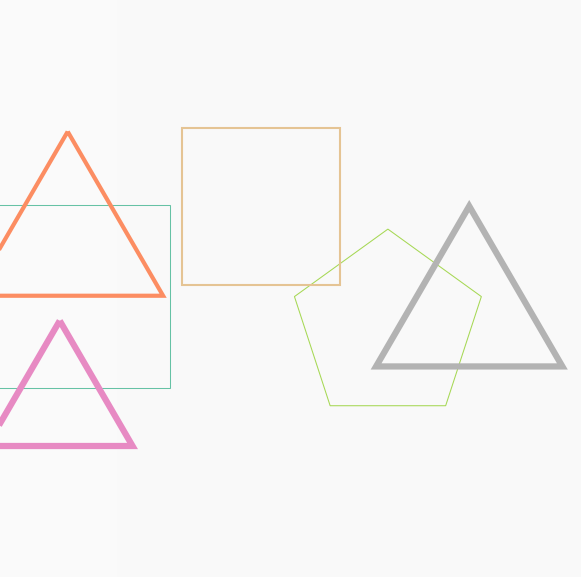[{"shape": "square", "thickness": 0.5, "radius": 0.79, "center": [0.134, 0.486]}, {"shape": "triangle", "thickness": 2, "radius": 0.95, "center": [0.116, 0.582]}, {"shape": "triangle", "thickness": 3, "radius": 0.72, "center": [0.103, 0.299]}, {"shape": "pentagon", "thickness": 0.5, "radius": 0.85, "center": [0.667, 0.433]}, {"shape": "square", "thickness": 1, "radius": 0.68, "center": [0.449, 0.642]}, {"shape": "triangle", "thickness": 3, "radius": 0.93, "center": [0.807, 0.457]}]